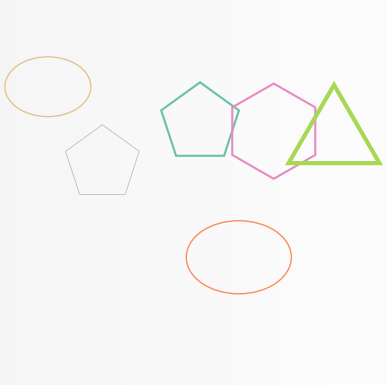[{"shape": "pentagon", "thickness": 1.5, "radius": 0.53, "center": [0.516, 0.681]}, {"shape": "oval", "thickness": 1, "radius": 0.68, "center": [0.616, 0.332]}, {"shape": "hexagon", "thickness": 1.5, "radius": 0.62, "center": [0.706, 0.659]}, {"shape": "triangle", "thickness": 3, "radius": 0.68, "center": [0.862, 0.644]}, {"shape": "oval", "thickness": 1, "radius": 0.55, "center": [0.124, 0.775]}, {"shape": "pentagon", "thickness": 0.5, "radius": 0.5, "center": [0.264, 0.576]}]